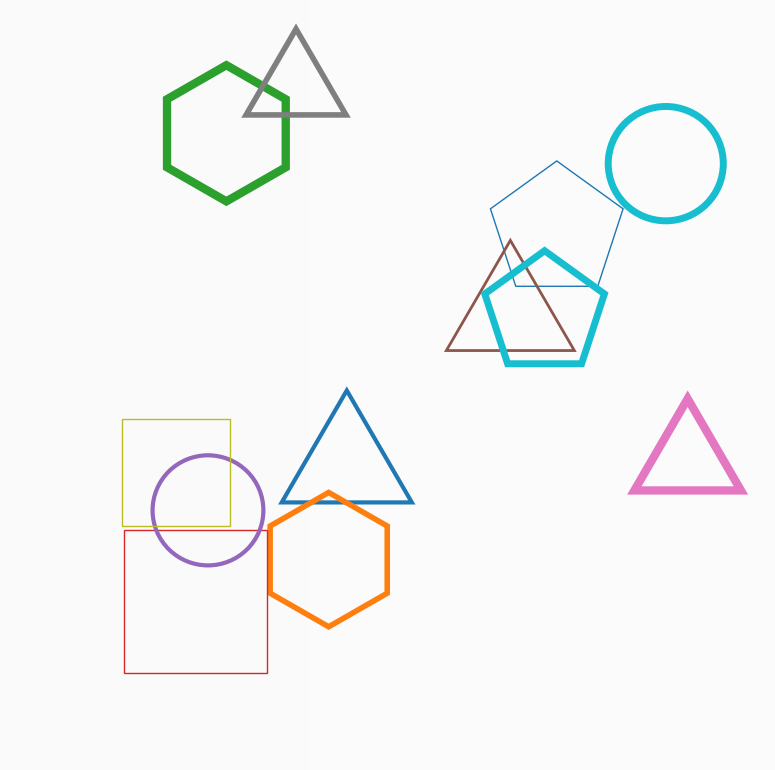[{"shape": "triangle", "thickness": 1.5, "radius": 0.48, "center": [0.447, 0.396]}, {"shape": "pentagon", "thickness": 0.5, "radius": 0.45, "center": [0.718, 0.701]}, {"shape": "hexagon", "thickness": 2, "radius": 0.44, "center": [0.424, 0.273]}, {"shape": "hexagon", "thickness": 3, "radius": 0.44, "center": [0.292, 0.827]}, {"shape": "square", "thickness": 0.5, "radius": 0.46, "center": [0.252, 0.218]}, {"shape": "circle", "thickness": 1.5, "radius": 0.36, "center": [0.268, 0.337]}, {"shape": "triangle", "thickness": 1, "radius": 0.48, "center": [0.659, 0.592]}, {"shape": "triangle", "thickness": 3, "radius": 0.4, "center": [0.887, 0.403]}, {"shape": "triangle", "thickness": 2, "radius": 0.37, "center": [0.382, 0.888]}, {"shape": "square", "thickness": 0.5, "radius": 0.35, "center": [0.227, 0.386]}, {"shape": "pentagon", "thickness": 2.5, "radius": 0.41, "center": [0.703, 0.593]}, {"shape": "circle", "thickness": 2.5, "radius": 0.37, "center": [0.859, 0.787]}]